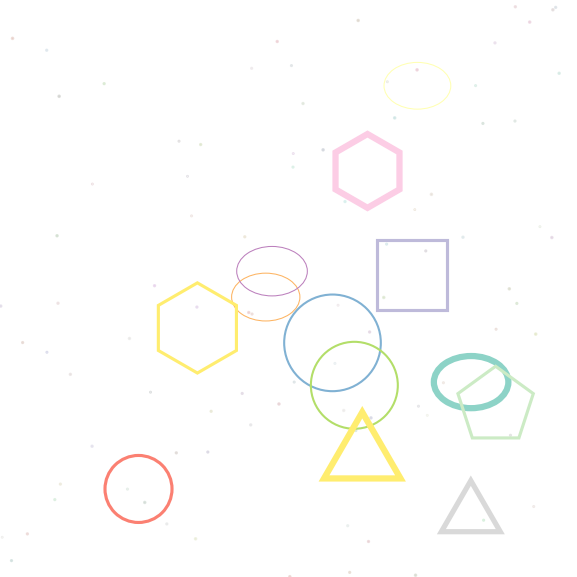[{"shape": "oval", "thickness": 3, "radius": 0.32, "center": [0.816, 0.337]}, {"shape": "oval", "thickness": 0.5, "radius": 0.29, "center": [0.723, 0.851]}, {"shape": "square", "thickness": 1.5, "radius": 0.31, "center": [0.713, 0.523]}, {"shape": "circle", "thickness": 1.5, "radius": 0.29, "center": [0.24, 0.152]}, {"shape": "circle", "thickness": 1, "radius": 0.42, "center": [0.576, 0.405]}, {"shape": "oval", "thickness": 0.5, "radius": 0.3, "center": [0.46, 0.485]}, {"shape": "circle", "thickness": 1, "radius": 0.38, "center": [0.614, 0.332]}, {"shape": "hexagon", "thickness": 3, "radius": 0.32, "center": [0.636, 0.703]}, {"shape": "triangle", "thickness": 2.5, "radius": 0.29, "center": [0.815, 0.108]}, {"shape": "oval", "thickness": 0.5, "radius": 0.31, "center": [0.471, 0.53]}, {"shape": "pentagon", "thickness": 1.5, "radius": 0.34, "center": [0.858, 0.296]}, {"shape": "hexagon", "thickness": 1.5, "radius": 0.39, "center": [0.342, 0.431]}, {"shape": "triangle", "thickness": 3, "radius": 0.38, "center": [0.627, 0.209]}]